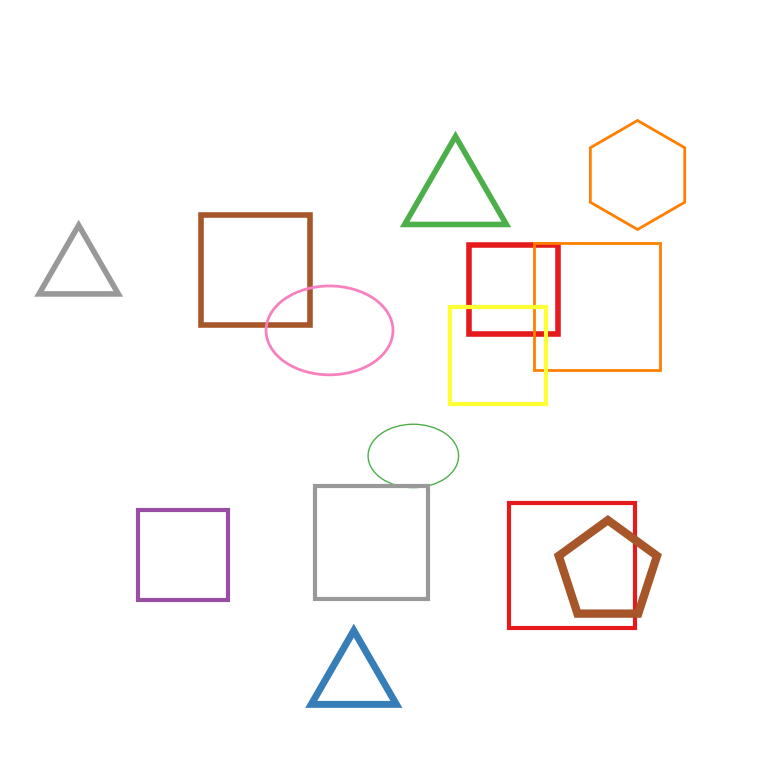[{"shape": "square", "thickness": 1.5, "radius": 0.41, "center": [0.743, 0.265]}, {"shape": "square", "thickness": 2, "radius": 0.29, "center": [0.667, 0.624]}, {"shape": "triangle", "thickness": 2.5, "radius": 0.32, "center": [0.459, 0.117]}, {"shape": "triangle", "thickness": 2, "radius": 0.38, "center": [0.592, 0.747]}, {"shape": "oval", "thickness": 0.5, "radius": 0.29, "center": [0.537, 0.408]}, {"shape": "square", "thickness": 1.5, "radius": 0.29, "center": [0.238, 0.279]}, {"shape": "square", "thickness": 1, "radius": 0.41, "center": [0.775, 0.602]}, {"shape": "hexagon", "thickness": 1, "radius": 0.35, "center": [0.828, 0.773]}, {"shape": "square", "thickness": 1.5, "radius": 0.31, "center": [0.647, 0.538]}, {"shape": "square", "thickness": 2, "radius": 0.35, "center": [0.332, 0.649]}, {"shape": "pentagon", "thickness": 3, "radius": 0.34, "center": [0.789, 0.257]}, {"shape": "oval", "thickness": 1, "radius": 0.41, "center": [0.428, 0.571]}, {"shape": "square", "thickness": 1.5, "radius": 0.37, "center": [0.483, 0.296]}, {"shape": "triangle", "thickness": 2, "radius": 0.3, "center": [0.102, 0.648]}]